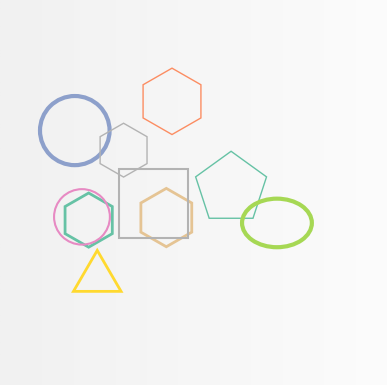[{"shape": "pentagon", "thickness": 1, "radius": 0.48, "center": [0.596, 0.511]}, {"shape": "hexagon", "thickness": 2, "radius": 0.35, "center": [0.229, 0.428]}, {"shape": "hexagon", "thickness": 1, "radius": 0.43, "center": [0.444, 0.737]}, {"shape": "circle", "thickness": 3, "radius": 0.45, "center": [0.193, 0.661]}, {"shape": "circle", "thickness": 1.5, "radius": 0.36, "center": [0.212, 0.437]}, {"shape": "oval", "thickness": 3, "radius": 0.45, "center": [0.715, 0.421]}, {"shape": "triangle", "thickness": 2, "radius": 0.35, "center": [0.251, 0.279]}, {"shape": "hexagon", "thickness": 2, "radius": 0.38, "center": [0.429, 0.435]}, {"shape": "square", "thickness": 1.5, "radius": 0.45, "center": [0.396, 0.472]}, {"shape": "hexagon", "thickness": 1, "radius": 0.35, "center": [0.319, 0.61]}]